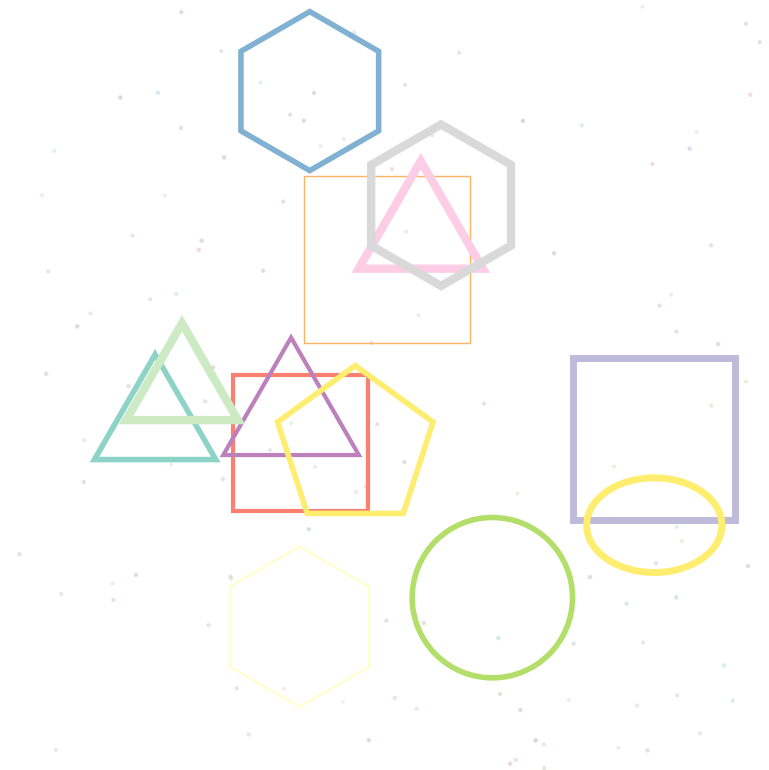[{"shape": "triangle", "thickness": 2, "radius": 0.46, "center": [0.201, 0.449]}, {"shape": "hexagon", "thickness": 0.5, "radius": 0.52, "center": [0.389, 0.186]}, {"shape": "square", "thickness": 2.5, "radius": 0.53, "center": [0.85, 0.43]}, {"shape": "square", "thickness": 1.5, "radius": 0.44, "center": [0.39, 0.425]}, {"shape": "hexagon", "thickness": 2, "radius": 0.52, "center": [0.402, 0.882]}, {"shape": "square", "thickness": 0.5, "radius": 0.54, "center": [0.503, 0.663]}, {"shape": "circle", "thickness": 2, "radius": 0.52, "center": [0.639, 0.224]}, {"shape": "triangle", "thickness": 3, "radius": 0.47, "center": [0.546, 0.698]}, {"shape": "hexagon", "thickness": 3, "radius": 0.52, "center": [0.573, 0.734]}, {"shape": "triangle", "thickness": 1.5, "radius": 0.51, "center": [0.378, 0.46]}, {"shape": "triangle", "thickness": 3, "radius": 0.42, "center": [0.236, 0.496]}, {"shape": "oval", "thickness": 2.5, "radius": 0.44, "center": [0.85, 0.318]}, {"shape": "pentagon", "thickness": 2, "radius": 0.53, "center": [0.461, 0.419]}]